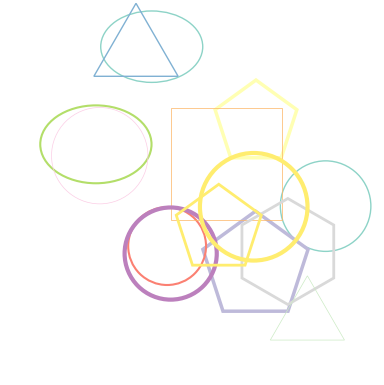[{"shape": "oval", "thickness": 1, "radius": 0.66, "center": [0.394, 0.879]}, {"shape": "circle", "thickness": 1, "radius": 0.59, "center": [0.846, 0.465]}, {"shape": "pentagon", "thickness": 2.5, "radius": 0.56, "center": [0.665, 0.68]}, {"shape": "pentagon", "thickness": 2.5, "radius": 0.72, "center": [0.664, 0.308]}, {"shape": "circle", "thickness": 1.5, "radius": 0.51, "center": [0.434, 0.361]}, {"shape": "triangle", "thickness": 1, "radius": 0.63, "center": [0.353, 0.865]}, {"shape": "square", "thickness": 0.5, "radius": 0.73, "center": [0.588, 0.573]}, {"shape": "oval", "thickness": 1.5, "radius": 0.72, "center": [0.249, 0.625]}, {"shape": "circle", "thickness": 0.5, "radius": 0.63, "center": [0.259, 0.596]}, {"shape": "hexagon", "thickness": 2, "radius": 0.69, "center": [0.748, 0.347]}, {"shape": "circle", "thickness": 3, "radius": 0.6, "center": [0.443, 0.341]}, {"shape": "triangle", "thickness": 0.5, "radius": 0.56, "center": [0.798, 0.172]}, {"shape": "circle", "thickness": 3, "radius": 0.7, "center": [0.659, 0.463]}, {"shape": "pentagon", "thickness": 2, "radius": 0.58, "center": [0.568, 0.405]}]